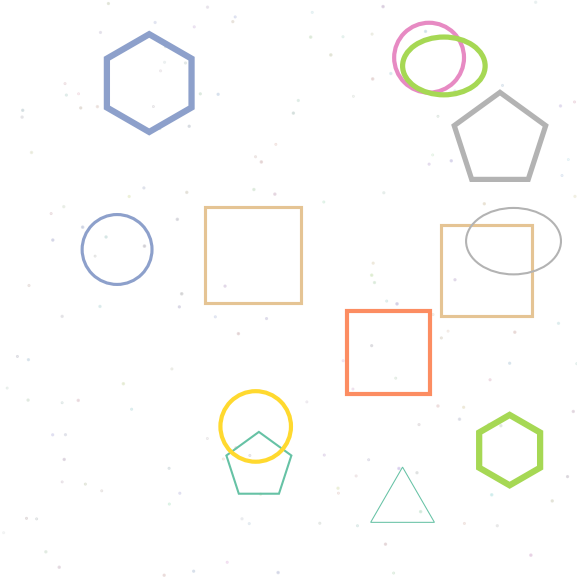[{"shape": "pentagon", "thickness": 1, "radius": 0.3, "center": [0.448, 0.192]}, {"shape": "triangle", "thickness": 0.5, "radius": 0.32, "center": [0.697, 0.127]}, {"shape": "square", "thickness": 2, "radius": 0.36, "center": [0.672, 0.388]}, {"shape": "hexagon", "thickness": 3, "radius": 0.42, "center": [0.258, 0.855]}, {"shape": "circle", "thickness": 1.5, "radius": 0.3, "center": [0.203, 0.567]}, {"shape": "circle", "thickness": 2, "radius": 0.3, "center": [0.743, 0.899]}, {"shape": "oval", "thickness": 2.5, "radius": 0.36, "center": [0.769, 0.885]}, {"shape": "hexagon", "thickness": 3, "radius": 0.3, "center": [0.882, 0.22]}, {"shape": "circle", "thickness": 2, "radius": 0.31, "center": [0.443, 0.261]}, {"shape": "square", "thickness": 1.5, "radius": 0.41, "center": [0.438, 0.558]}, {"shape": "square", "thickness": 1.5, "radius": 0.4, "center": [0.842, 0.531]}, {"shape": "oval", "thickness": 1, "radius": 0.41, "center": [0.889, 0.582]}, {"shape": "pentagon", "thickness": 2.5, "radius": 0.42, "center": [0.866, 0.756]}]